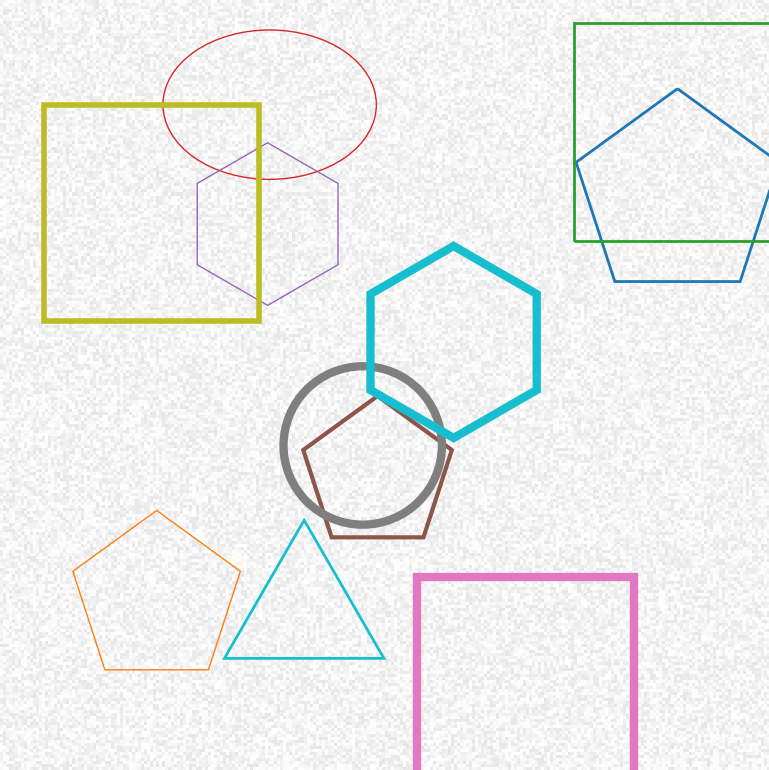[{"shape": "pentagon", "thickness": 1, "radius": 0.69, "center": [0.88, 0.746]}, {"shape": "pentagon", "thickness": 0.5, "radius": 0.57, "center": [0.203, 0.223]}, {"shape": "square", "thickness": 1, "radius": 0.71, "center": [0.887, 0.829]}, {"shape": "oval", "thickness": 0.5, "radius": 0.69, "center": [0.35, 0.864]}, {"shape": "hexagon", "thickness": 0.5, "radius": 0.53, "center": [0.348, 0.709]}, {"shape": "pentagon", "thickness": 1.5, "radius": 0.51, "center": [0.49, 0.384]}, {"shape": "square", "thickness": 3, "radius": 0.7, "center": [0.683, 0.11]}, {"shape": "circle", "thickness": 3, "radius": 0.51, "center": [0.471, 0.421]}, {"shape": "square", "thickness": 2, "radius": 0.7, "center": [0.197, 0.724]}, {"shape": "hexagon", "thickness": 3, "radius": 0.62, "center": [0.589, 0.556]}, {"shape": "triangle", "thickness": 1, "radius": 0.6, "center": [0.395, 0.205]}]